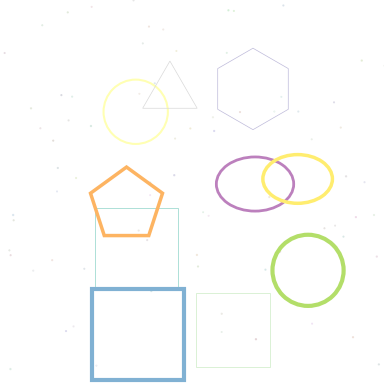[{"shape": "square", "thickness": 0.5, "radius": 0.53, "center": [0.355, 0.354]}, {"shape": "circle", "thickness": 1.5, "radius": 0.42, "center": [0.352, 0.71]}, {"shape": "hexagon", "thickness": 0.5, "radius": 0.53, "center": [0.657, 0.769]}, {"shape": "square", "thickness": 3, "radius": 0.59, "center": [0.358, 0.131]}, {"shape": "pentagon", "thickness": 2.5, "radius": 0.49, "center": [0.329, 0.468]}, {"shape": "circle", "thickness": 3, "radius": 0.46, "center": [0.8, 0.298]}, {"shape": "triangle", "thickness": 0.5, "radius": 0.41, "center": [0.441, 0.76]}, {"shape": "oval", "thickness": 2, "radius": 0.5, "center": [0.662, 0.522]}, {"shape": "square", "thickness": 0.5, "radius": 0.48, "center": [0.605, 0.143]}, {"shape": "oval", "thickness": 2.5, "radius": 0.45, "center": [0.773, 0.535]}]